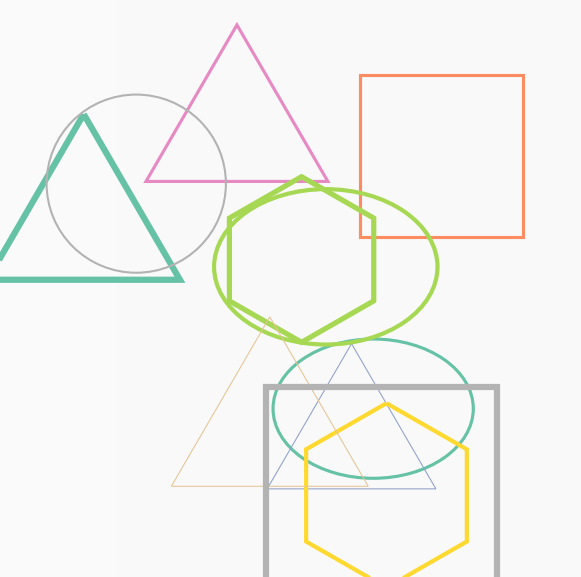[{"shape": "triangle", "thickness": 3, "radius": 0.96, "center": [0.144, 0.61]}, {"shape": "oval", "thickness": 1.5, "radius": 0.86, "center": [0.642, 0.292]}, {"shape": "square", "thickness": 1.5, "radius": 0.7, "center": [0.759, 0.729]}, {"shape": "triangle", "thickness": 0.5, "radius": 0.84, "center": [0.605, 0.236]}, {"shape": "triangle", "thickness": 1.5, "radius": 0.9, "center": [0.408, 0.775]}, {"shape": "hexagon", "thickness": 2.5, "radius": 0.72, "center": [0.519, 0.55]}, {"shape": "oval", "thickness": 2, "radius": 0.96, "center": [0.56, 0.537]}, {"shape": "hexagon", "thickness": 2, "radius": 0.8, "center": [0.665, 0.141]}, {"shape": "triangle", "thickness": 0.5, "radius": 0.98, "center": [0.464, 0.255]}, {"shape": "circle", "thickness": 1, "radius": 0.77, "center": [0.234, 0.681]}, {"shape": "square", "thickness": 3, "radius": 0.99, "center": [0.656, 0.131]}]